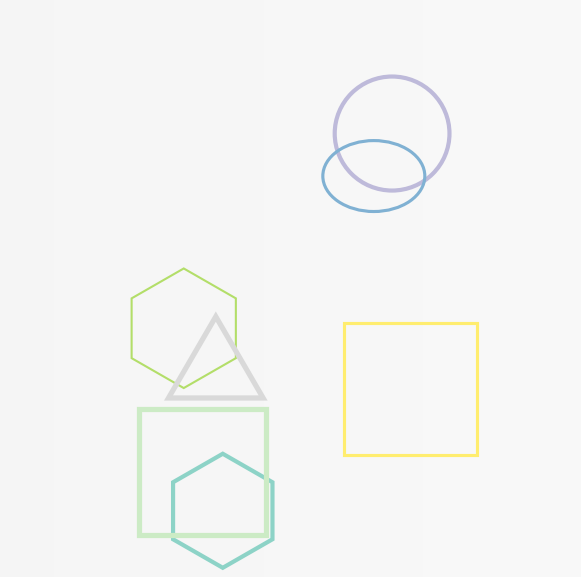[{"shape": "hexagon", "thickness": 2, "radius": 0.49, "center": [0.383, 0.115]}, {"shape": "circle", "thickness": 2, "radius": 0.49, "center": [0.675, 0.768]}, {"shape": "oval", "thickness": 1.5, "radius": 0.44, "center": [0.643, 0.694]}, {"shape": "hexagon", "thickness": 1, "radius": 0.52, "center": [0.316, 0.431]}, {"shape": "triangle", "thickness": 2.5, "radius": 0.47, "center": [0.371, 0.357]}, {"shape": "square", "thickness": 2.5, "radius": 0.55, "center": [0.348, 0.183]}, {"shape": "square", "thickness": 1.5, "radius": 0.57, "center": [0.706, 0.326]}]